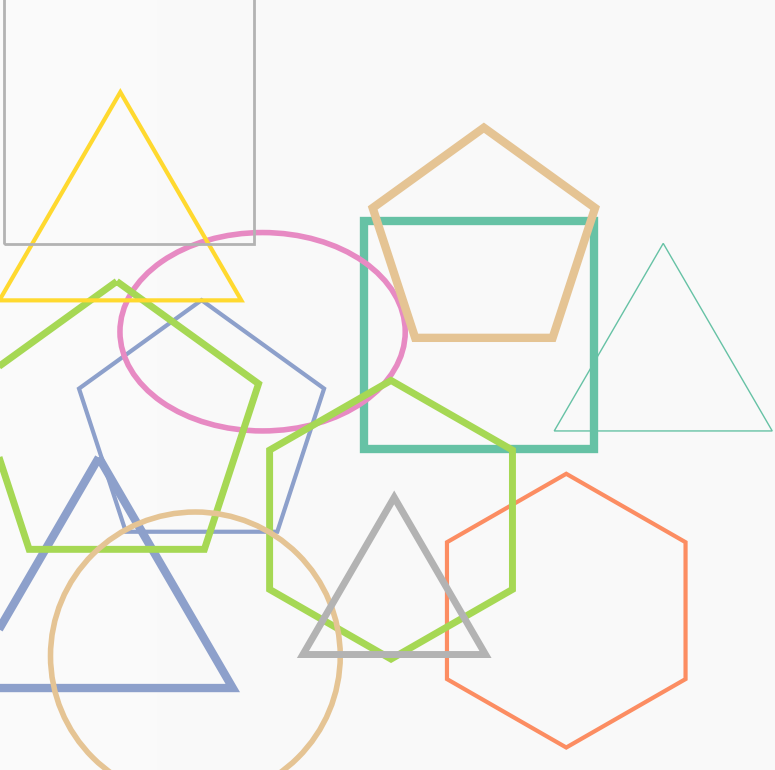[{"shape": "triangle", "thickness": 0.5, "radius": 0.81, "center": [0.856, 0.522]}, {"shape": "square", "thickness": 3, "radius": 0.74, "center": [0.618, 0.565]}, {"shape": "hexagon", "thickness": 1.5, "radius": 0.89, "center": [0.731, 0.207]}, {"shape": "triangle", "thickness": 3, "radius": 1.0, "center": [0.128, 0.206]}, {"shape": "pentagon", "thickness": 1.5, "radius": 0.83, "center": [0.26, 0.444]}, {"shape": "oval", "thickness": 2, "radius": 0.92, "center": [0.339, 0.569]}, {"shape": "hexagon", "thickness": 2.5, "radius": 0.9, "center": [0.505, 0.325]}, {"shape": "pentagon", "thickness": 2.5, "radius": 0.96, "center": [0.151, 0.442]}, {"shape": "triangle", "thickness": 1.5, "radius": 0.9, "center": [0.155, 0.7]}, {"shape": "circle", "thickness": 2, "radius": 0.93, "center": [0.252, 0.148]}, {"shape": "pentagon", "thickness": 3, "radius": 0.75, "center": [0.624, 0.683]}, {"shape": "triangle", "thickness": 2.5, "radius": 0.68, "center": [0.509, 0.218]}, {"shape": "square", "thickness": 1, "radius": 0.8, "center": [0.166, 0.844]}]